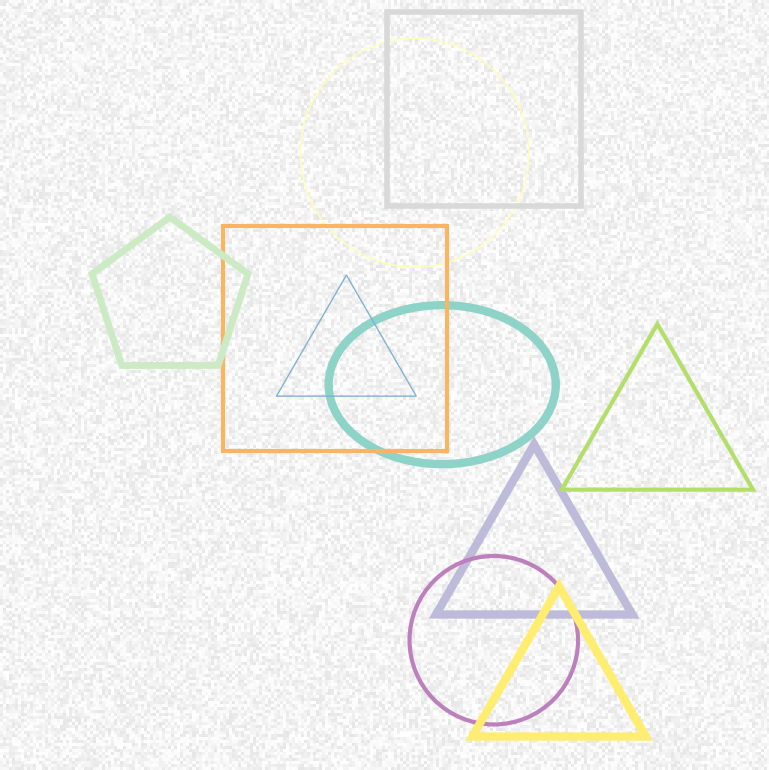[{"shape": "oval", "thickness": 3, "radius": 0.74, "center": [0.574, 0.5]}, {"shape": "circle", "thickness": 0.5, "radius": 0.74, "center": [0.539, 0.802]}, {"shape": "triangle", "thickness": 3, "radius": 0.74, "center": [0.694, 0.276]}, {"shape": "triangle", "thickness": 0.5, "radius": 0.52, "center": [0.45, 0.538]}, {"shape": "square", "thickness": 1.5, "radius": 0.73, "center": [0.435, 0.56]}, {"shape": "triangle", "thickness": 1.5, "radius": 0.72, "center": [0.854, 0.436]}, {"shape": "square", "thickness": 2, "radius": 0.63, "center": [0.629, 0.859]}, {"shape": "circle", "thickness": 1.5, "radius": 0.55, "center": [0.641, 0.169]}, {"shape": "pentagon", "thickness": 2.5, "radius": 0.53, "center": [0.221, 0.612]}, {"shape": "triangle", "thickness": 3, "radius": 0.65, "center": [0.726, 0.108]}]